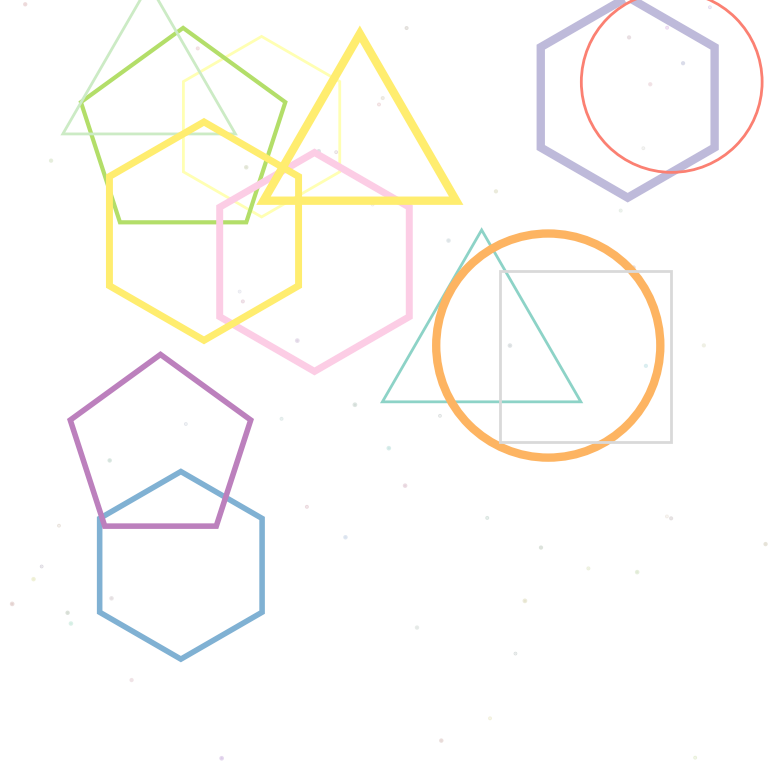[{"shape": "triangle", "thickness": 1, "radius": 0.74, "center": [0.625, 0.553]}, {"shape": "hexagon", "thickness": 1, "radius": 0.59, "center": [0.34, 0.835]}, {"shape": "hexagon", "thickness": 3, "radius": 0.65, "center": [0.815, 0.874]}, {"shape": "circle", "thickness": 1, "radius": 0.59, "center": [0.872, 0.894]}, {"shape": "hexagon", "thickness": 2, "radius": 0.61, "center": [0.235, 0.266]}, {"shape": "circle", "thickness": 3, "radius": 0.73, "center": [0.712, 0.551]}, {"shape": "pentagon", "thickness": 1.5, "radius": 0.7, "center": [0.238, 0.824]}, {"shape": "hexagon", "thickness": 2.5, "radius": 0.71, "center": [0.408, 0.66]}, {"shape": "square", "thickness": 1, "radius": 0.56, "center": [0.76, 0.537]}, {"shape": "pentagon", "thickness": 2, "radius": 0.62, "center": [0.208, 0.416]}, {"shape": "triangle", "thickness": 1, "radius": 0.65, "center": [0.194, 0.891]}, {"shape": "triangle", "thickness": 3, "radius": 0.72, "center": [0.467, 0.812]}, {"shape": "hexagon", "thickness": 2.5, "radius": 0.71, "center": [0.265, 0.7]}]